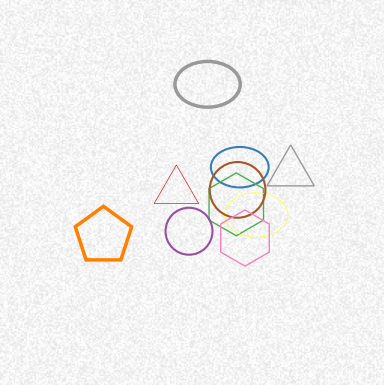[{"shape": "triangle", "thickness": 0.5, "radius": 0.33, "center": [0.458, 0.505]}, {"shape": "oval", "thickness": 1.5, "radius": 0.38, "center": [0.623, 0.566]}, {"shape": "hexagon", "thickness": 1, "radius": 0.41, "center": [0.614, 0.469]}, {"shape": "circle", "thickness": 1.5, "radius": 0.3, "center": [0.491, 0.399]}, {"shape": "pentagon", "thickness": 2.5, "radius": 0.38, "center": [0.269, 0.387]}, {"shape": "oval", "thickness": 0.5, "radius": 0.41, "center": [0.666, 0.442]}, {"shape": "circle", "thickness": 1.5, "radius": 0.36, "center": [0.617, 0.507]}, {"shape": "hexagon", "thickness": 1, "radius": 0.36, "center": [0.636, 0.382]}, {"shape": "oval", "thickness": 2.5, "radius": 0.42, "center": [0.539, 0.781]}, {"shape": "triangle", "thickness": 1, "radius": 0.35, "center": [0.755, 0.553]}]